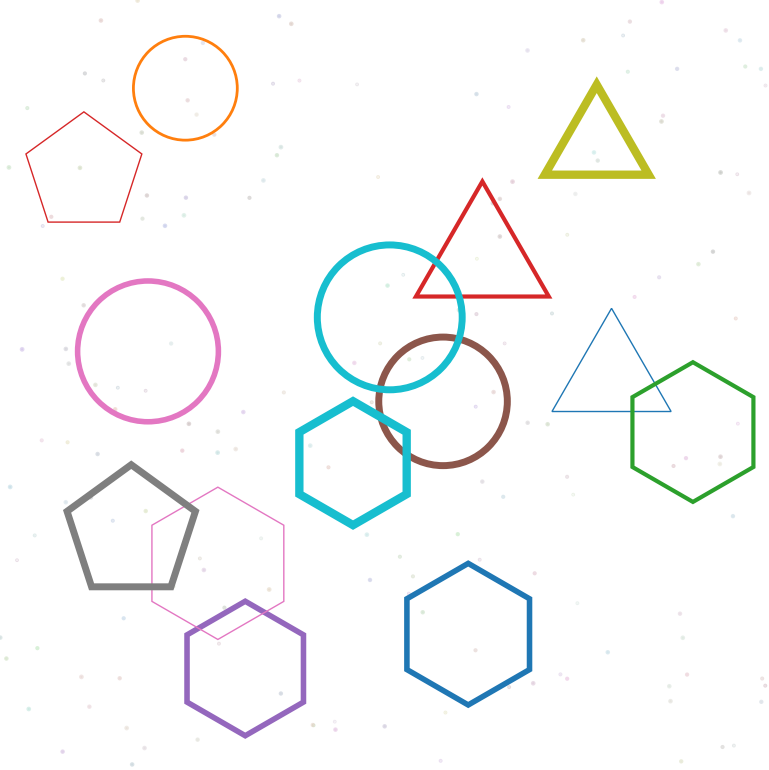[{"shape": "triangle", "thickness": 0.5, "radius": 0.45, "center": [0.794, 0.51]}, {"shape": "hexagon", "thickness": 2, "radius": 0.46, "center": [0.608, 0.176]}, {"shape": "circle", "thickness": 1, "radius": 0.34, "center": [0.241, 0.885]}, {"shape": "hexagon", "thickness": 1.5, "radius": 0.45, "center": [0.9, 0.439]}, {"shape": "pentagon", "thickness": 0.5, "radius": 0.4, "center": [0.109, 0.776]}, {"shape": "triangle", "thickness": 1.5, "radius": 0.5, "center": [0.626, 0.665]}, {"shape": "hexagon", "thickness": 2, "radius": 0.44, "center": [0.319, 0.132]}, {"shape": "circle", "thickness": 2.5, "radius": 0.42, "center": [0.575, 0.479]}, {"shape": "circle", "thickness": 2, "radius": 0.46, "center": [0.192, 0.544]}, {"shape": "hexagon", "thickness": 0.5, "radius": 0.49, "center": [0.283, 0.268]}, {"shape": "pentagon", "thickness": 2.5, "radius": 0.44, "center": [0.17, 0.309]}, {"shape": "triangle", "thickness": 3, "radius": 0.39, "center": [0.775, 0.812]}, {"shape": "circle", "thickness": 2.5, "radius": 0.47, "center": [0.506, 0.588]}, {"shape": "hexagon", "thickness": 3, "radius": 0.4, "center": [0.458, 0.399]}]